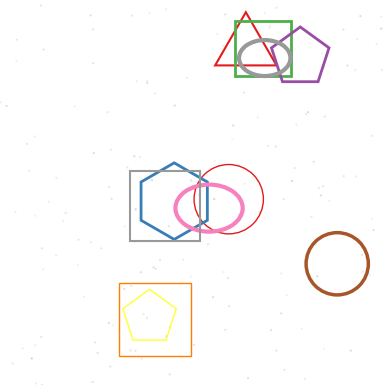[{"shape": "circle", "thickness": 1, "radius": 0.45, "center": [0.594, 0.483]}, {"shape": "triangle", "thickness": 1.5, "radius": 0.46, "center": [0.639, 0.876]}, {"shape": "hexagon", "thickness": 2, "radius": 0.5, "center": [0.452, 0.478]}, {"shape": "square", "thickness": 2, "radius": 0.36, "center": [0.684, 0.875]}, {"shape": "pentagon", "thickness": 2, "radius": 0.39, "center": [0.78, 0.851]}, {"shape": "square", "thickness": 1, "radius": 0.47, "center": [0.403, 0.17]}, {"shape": "pentagon", "thickness": 1, "radius": 0.36, "center": [0.388, 0.176]}, {"shape": "circle", "thickness": 2.5, "radius": 0.4, "center": [0.876, 0.315]}, {"shape": "oval", "thickness": 3, "radius": 0.44, "center": [0.543, 0.459]}, {"shape": "square", "thickness": 1.5, "radius": 0.46, "center": [0.43, 0.465]}, {"shape": "oval", "thickness": 3, "radius": 0.33, "center": [0.688, 0.849]}]